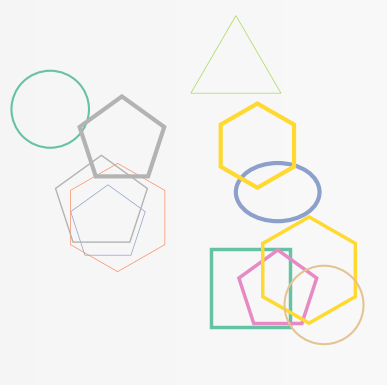[{"shape": "circle", "thickness": 1.5, "radius": 0.5, "center": [0.13, 0.716]}, {"shape": "square", "thickness": 2.5, "radius": 0.51, "center": [0.647, 0.251]}, {"shape": "hexagon", "thickness": 0.5, "radius": 0.7, "center": [0.304, 0.435]}, {"shape": "oval", "thickness": 3, "radius": 0.54, "center": [0.717, 0.501]}, {"shape": "pentagon", "thickness": 0.5, "radius": 0.51, "center": [0.279, 0.419]}, {"shape": "pentagon", "thickness": 2.5, "radius": 0.53, "center": [0.717, 0.245]}, {"shape": "triangle", "thickness": 0.5, "radius": 0.67, "center": [0.609, 0.825]}, {"shape": "hexagon", "thickness": 3, "radius": 0.55, "center": [0.664, 0.622]}, {"shape": "hexagon", "thickness": 2.5, "radius": 0.69, "center": [0.798, 0.299]}, {"shape": "circle", "thickness": 1.5, "radius": 0.51, "center": [0.836, 0.208]}, {"shape": "pentagon", "thickness": 3, "radius": 0.57, "center": [0.315, 0.635]}, {"shape": "pentagon", "thickness": 1, "radius": 0.62, "center": [0.262, 0.472]}]